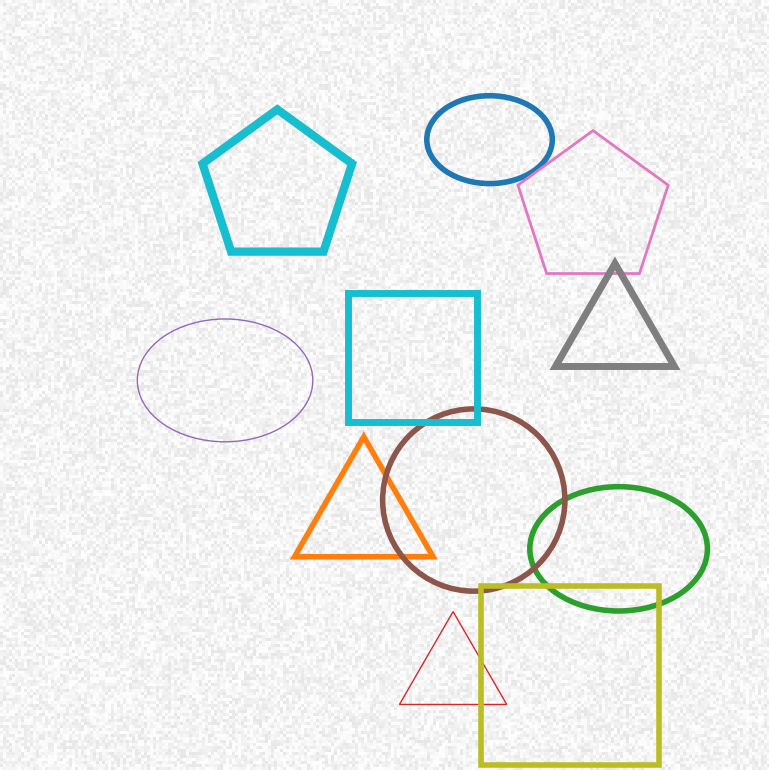[{"shape": "oval", "thickness": 2, "radius": 0.41, "center": [0.636, 0.819]}, {"shape": "triangle", "thickness": 2, "radius": 0.52, "center": [0.472, 0.329]}, {"shape": "oval", "thickness": 2, "radius": 0.58, "center": [0.803, 0.287]}, {"shape": "triangle", "thickness": 0.5, "radius": 0.4, "center": [0.588, 0.125]}, {"shape": "oval", "thickness": 0.5, "radius": 0.57, "center": [0.292, 0.506]}, {"shape": "circle", "thickness": 2, "radius": 0.59, "center": [0.615, 0.351]}, {"shape": "pentagon", "thickness": 1, "radius": 0.51, "center": [0.77, 0.728]}, {"shape": "triangle", "thickness": 2.5, "radius": 0.45, "center": [0.799, 0.569]}, {"shape": "square", "thickness": 2, "radius": 0.58, "center": [0.74, 0.123]}, {"shape": "square", "thickness": 2.5, "radius": 0.42, "center": [0.536, 0.535]}, {"shape": "pentagon", "thickness": 3, "radius": 0.51, "center": [0.36, 0.756]}]